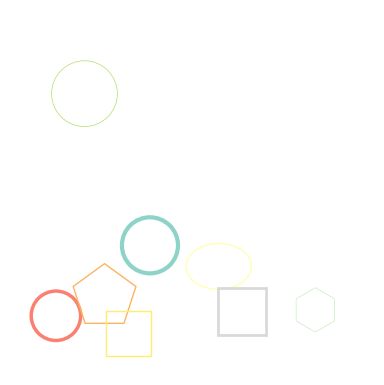[{"shape": "circle", "thickness": 3, "radius": 0.36, "center": [0.389, 0.363]}, {"shape": "oval", "thickness": 1, "radius": 0.42, "center": [0.568, 0.308]}, {"shape": "circle", "thickness": 2.5, "radius": 0.32, "center": [0.145, 0.18]}, {"shape": "pentagon", "thickness": 1, "radius": 0.43, "center": [0.272, 0.229]}, {"shape": "circle", "thickness": 0.5, "radius": 0.43, "center": [0.219, 0.757]}, {"shape": "square", "thickness": 2, "radius": 0.31, "center": [0.629, 0.19]}, {"shape": "hexagon", "thickness": 0.5, "radius": 0.29, "center": [0.819, 0.195]}, {"shape": "square", "thickness": 1, "radius": 0.29, "center": [0.334, 0.133]}]